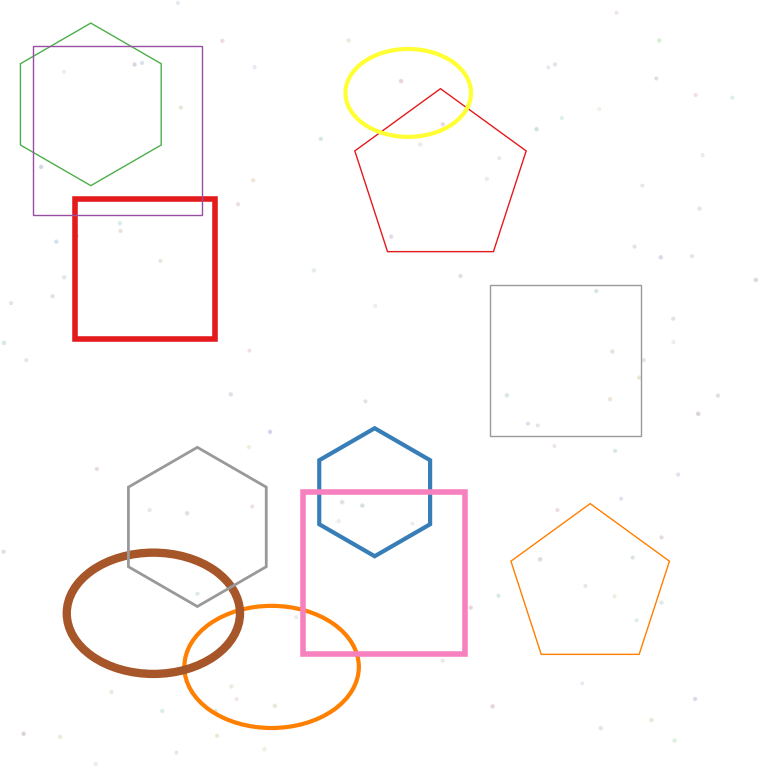[{"shape": "square", "thickness": 2, "radius": 0.46, "center": [0.189, 0.65]}, {"shape": "pentagon", "thickness": 0.5, "radius": 0.58, "center": [0.572, 0.768]}, {"shape": "hexagon", "thickness": 1.5, "radius": 0.42, "center": [0.487, 0.361]}, {"shape": "hexagon", "thickness": 0.5, "radius": 0.53, "center": [0.118, 0.864]}, {"shape": "square", "thickness": 0.5, "radius": 0.55, "center": [0.153, 0.83]}, {"shape": "pentagon", "thickness": 0.5, "radius": 0.54, "center": [0.766, 0.238]}, {"shape": "oval", "thickness": 1.5, "radius": 0.57, "center": [0.353, 0.134]}, {"shape": "oval", "thickness": 1.5, "radius": 0.41, "center": [0.53, 0.879]}, {"shape": "oval", "thickness": 3, "radius": 0.56, "center": [0.199, 0.204]}, {"shape": "square", "thickness": 2, "radius": 0.53, "center": [0.499, 0.256]}, {"shape": "hexagon", "thickness": 1, "radius": 0.52, "center": [0.256, 0.316]}, {"shape": "square", "thickness": 0.5, "radius": 0.49, "center": [0.734, 0.532]}]